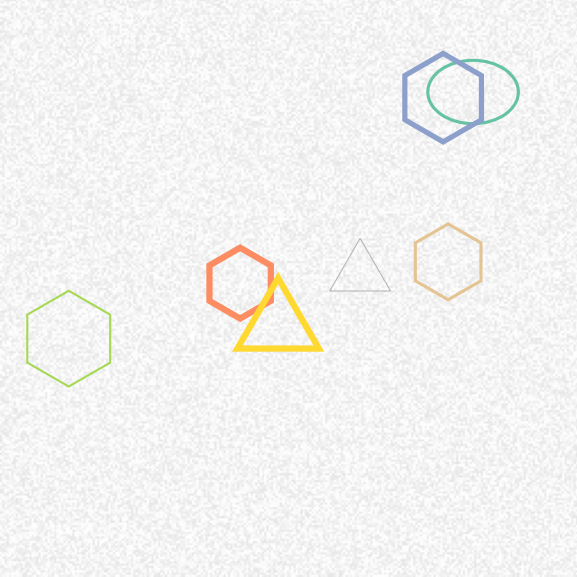[{"shape": "oval", "thickness": 1.5, "radius": 0.39, "center": [0.819, 0.84]}, {"shape": "hexagon", "thickness": 3, "radius": 0.31, "center": [0.416, 0.509]}, {"shape": "hexagon", "thickness": 2.5, "radius": 0.38, "center": [0.767, 0.83]}, {"shape": "hexagon", "thickness": 1, "radius": 0.41, "center": [0.119, 0.413]}, {"shape": "triangle", "thickness": 3, "radius": 0.41, "center": [0.482, 0.436]}, {"shape": "hexagon", "thickness": 1.5, "radius": 0.33, "center": [0.776, 0.546]}, {"shape": "triangle", "thickness": 0.5, "radius": 0.3, "center": [0.624, 0.526]}]